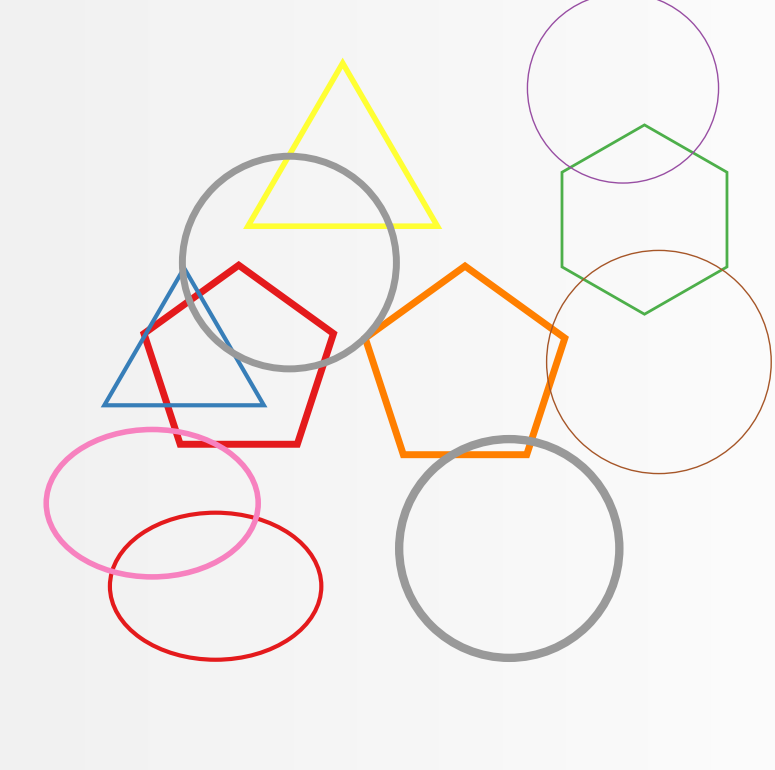[{"shape": "pentagon", "thickness": 2.5, "radius": 0.64, "center": [0.308, 0.527]}, {"shape": "oval", "thickness": 1.5, "radius": 0.68, "center": [0.278, 0.239]}, {"shape": "triangle", "thickness": 1.5, "radius": 0.59, "center": [0.238, 0.533]}, {"shape": "hexagon", "thickness": 1, "radius": 0.61, "center": [0.832, 0.715]}, {"shape": "circle", "thickness": 0.5, "radius": 0.62, "center": [0.804, 0.886]}, {"shape": "pentagon", "thickness": 2.5, "radius": 0.68, "center": [0.6, 0.519]}, {"shape": "triangle", "thickness": 2, "radius": 0.71, "center": [0.442, 0.777]}, {"shape": "circle", "thickness": 0.5, "radius": 0.72, "center": [0.85, 0.53]}, {"shape": "oval", "thickness": 2, "radius": 0.68, "center": [0.196, 0.346]}, {"shape": "circle", "thickness": 2.5, "radius": 0.69, "center": [0.373, 0.659]}, {"shape": "circle", "thickness": 3, "radius": 0.71, "center": [0.657, 0.288]}]